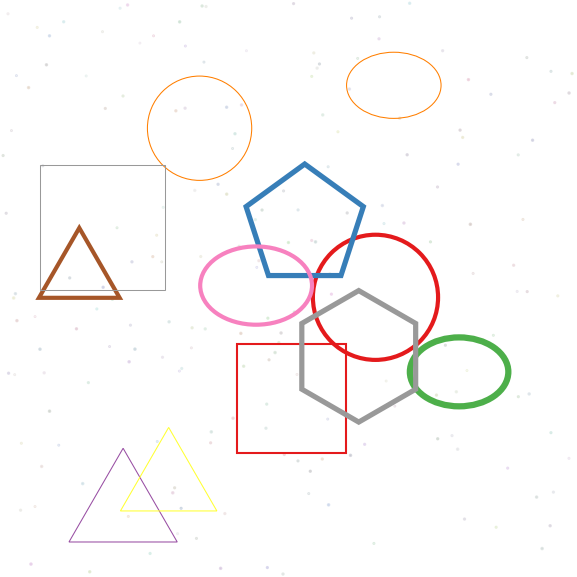[{"shape": "square", "thickness": 1, "radius": 0.47, "center": [0.505, 0.31]}, {"shape": "circle", "thickness": 2, "radius": 0.54, "center": [0.65, 0.484]}, {"shape": "pentagon", "thickness": 2.5, "radius": 0.53, "center": [0.528, 0.608]}, {"shape": "oval", "thickness": 3, "radius": 0.43, "center": [0.795, 0.355]}, {"shape": "triangle", "thickness": 0.5, "radius": 0.54, "center": [0.213, 0.115]}, {"shape": "oval", "thickness": 0.5, "radius": 0.41, "center": [0.682, 0.851]}, {"shape": "circle", "thickness": 0.5, "radius": 0.45, "center": [0.346, 0.777]}, {"shape": "triangle", "thickness": 0.5, "radius": 0.48, "center": [0.292, 0.163]}, {"shape": "triangle", "thickness": 2, "radius": 0.4, "center": [0.137, 0.524]}, {"shape": "oval", "thickness": 2, "radius": 0.48, "center": [0.443, 0.505]}, {"shape": "square", "thickness": 0.5, "radius": 0.54, "center": [0.177, 0.606]}, {"shape": "hexagon", "thickness": 2.5, "radius": 0.57, "center": [0.621, 0.382]}]